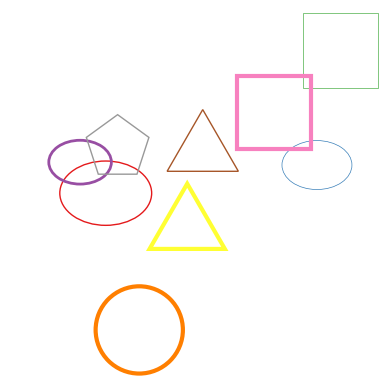[{"shape": "oval", "thickness": 1, "radius": 0.6, "center": [0.275, 0.498]}, {"shape": "oval", "thickness": 0.5, "radius": 0.45, "center": [0.823, 0.571]}, {"shape": "square", "thickness": 0.5, "radius": 0.49, "center": [0.885, 0.869]}, {"shape": "oval", "thickness": 2, "radius": 0.41, "center": [0.208, 0.579]}, {"shape": "circle", "thickness": 3, "radius": 0.57, "center": [0.362, 0.143]}, {"shape": "triangle", "thickness": 3, "radius": 0.56, "center": [0.486, 0.41]}, {"shape": "triangle", "thickness": 1, "radius": 0.53, "center": [0.527, 0.608]}, {"shape": "square", "thickness": 3, "radius": 0.48, "center": [0.712, 0.708]}, {"shape": "pentagon", "thickness": 1, "radius": 0.43, "center": [0.306, 0.617]}]